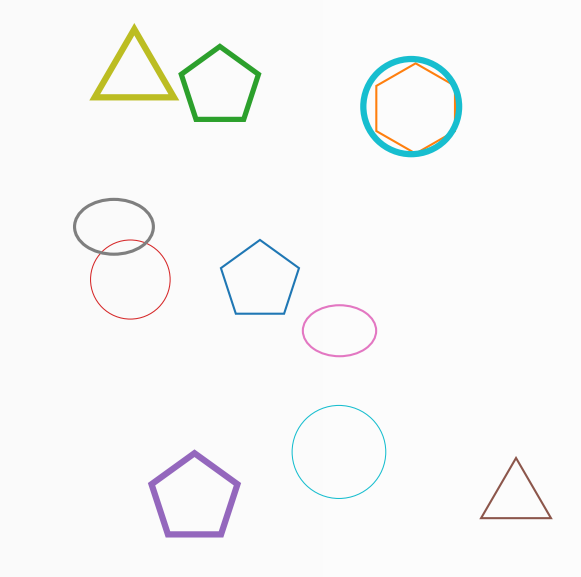[{"shape": "pentagon", "thickness": 1, "radius": 0.35, "center": [0.447, 0.513]}, {"shape": "hexagon", "thickness": 1, "radius": 0.39, "center": [0.715, 0.811]}, {"shape": "pentagon", "thickness": 2.5, "radius": 0.35, "center": [0.378, 0.849]}, {"shape": "circle", "thickness": 0.5, "radius": 0.34, "center": [0.224, 0.515]}, {"shape": "pentagon", "thickness": 3, "radius": 0.39, "center": [0.335, 0.137]}, {"shape": "triangle", "thickness": 1, "radius": 0.35, "center": [0.888, 0.137]}, {"shape": "oval", "thickness": 1, "radius": 0.32, "center": [0.584, 0.426]}, {"shape": "oval", "thickness": 1.5, "radius": 0.34, "center": [0.196, 0.606]}, {"shape": "triangle", "thickness": 3, "radius": 0.39, "center": [0.231, 0.87]}, {"shape": "circle", "thickness": 0.5, "radius": 0.4, "center": [0.583, 0.217]}, {"shape": "circle", "thickness": 3, "radius": 0.41, "center": [0.707, 0.815]}]